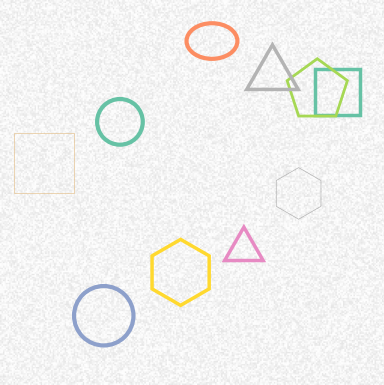[{"shape": "square", "thickness": 2.5, "radius": 0.29, "center": [0.877, 0.761]}, {"shape": "circle", "thickness": 3, "radius": 0.3, "center": [0.312, 0.683]}, {"shape": "oval", "thickness": 3, "radius": 0.33, "center": [0.551, 0.893]}, {"shape": "circle", "thickness": 3, "radius": 0.39, "center": [0.269, 0.18]}, {"shape": "triangle", "thickness": 2.5, "radius": 0.29, "center": [0.633, 0.352]}, {"shape": "pentagon", "thickness": 2, "radius": 0.41, "center": [0.824, 0.765]}, {"shape": "hexagon", "thickness": 2.5, "radius": 0.43, "center": [0.469, 0.293]}, {"shape": "square", "thickness": 0.5, "radius": 0.39, "center": [0.114, 0.576]}, {"shape": "hexagon", "thickness": 0.5, "radius": 0.34, "center": [0.776, 0.498]}, {"shape": "triangle", "thickness": 2.5, "radius": 0.39, "center": [0.708, 0.806]}]